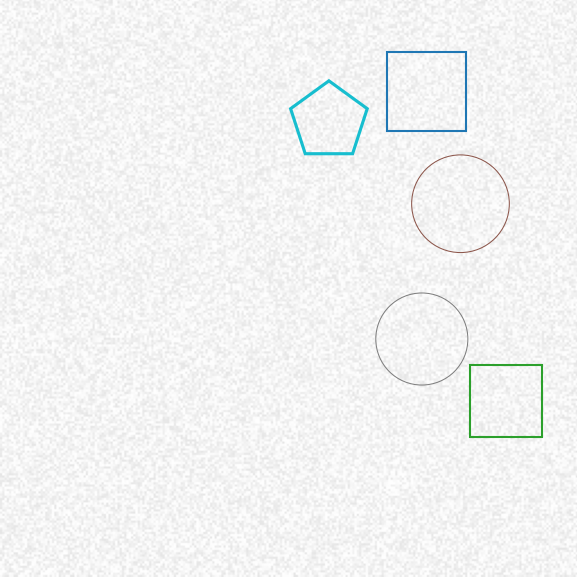[{"shape": "square", "thickness": 1, "radius": 0.34, "center": [0.739, 0.841]}, {"shape": "square", "thickness": 1, "radius": 0.31, "center": [0.877, 0.304]}, {"shape": "circle", "thickness": 0.5, "radius": 0.42, "center": [0.797, 0.646]}, {"shape": "circle", "thickness": 0.5, "radius": 0.4, "center": [0.73, 0.412]}, {"shape": "pentagon", "thickness": 1.5, "radius": 0.35, "center": [0.57, 0.789]}]